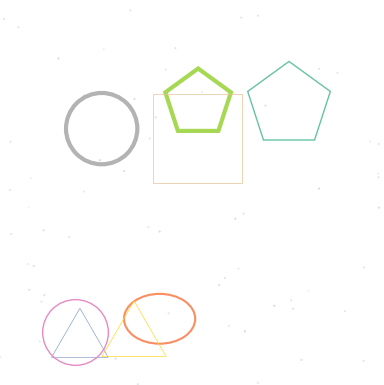[{"shape": "pentagon", "thickness": 1, "radius": 0.56, "center": [0.751, 0.728]}, {"shape": "oval", "thickness": 1.5, "radius": 0.46, "center": [0.415, 0.172]}, {"shape": "triangle", "thickness": 0.5, "radius": 0.43, "center": [0.208, 0.114]}, {"shape": "circle", "thickness": 1, "radius": 0.43, "center": [0.196, 0.136]}, {"shape": "pentagon", "thickness": 3, "radius": 0.45, "center": [0.515, 0.732]}, {"shape": "triangle", "thickness": 0.5, "radius": 0.48, "center": [0.348, 0.122]}, {"shape": "square", "thickness": 0.5, "radius": 0.58, "center": [0.512, 0.64]}, {"shape": "circle", "thickness": 3, "radius": 0.46, "center": [0.264, 0.666]}]